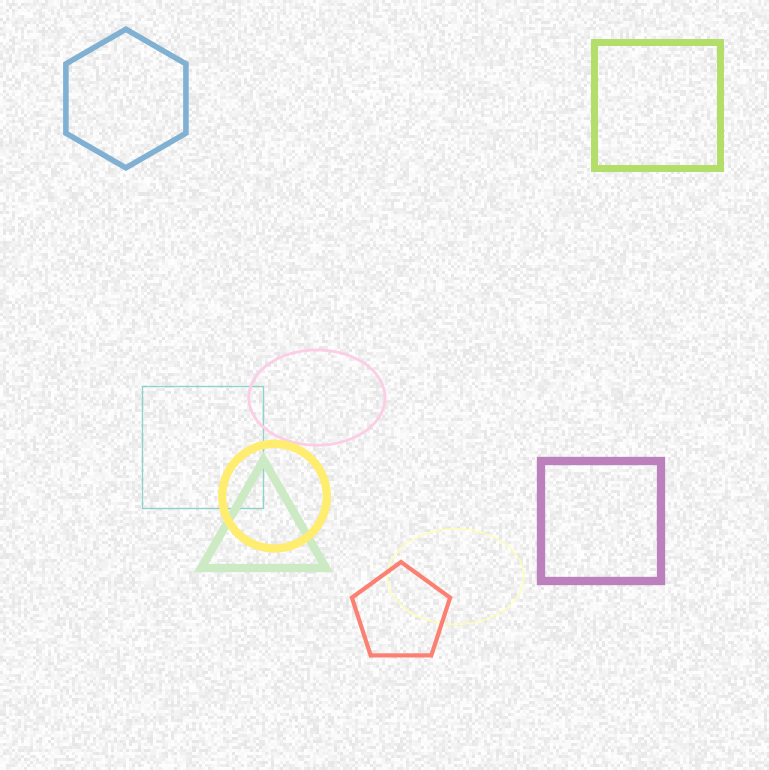[{"shape": "square", "thickness": 0.5, "radius": 0.39, "center": [0.263, 0.42]}, {"shape": "oval", "thickness": 0.5, "radius": 0.44, "center": [0.592, 0.251]}, {"shape": "pentagon", "thickness": 1.5, "radius": 0.34, "center": [0.521, 0.203]}, {"shape": "hexagon", "thickness": 2, "radius": 0.45, "center": [0.164, 0.872]}, {"shape": "square", "thickness": 2.5, "radius": 0.41, "center": [0.853, 0.864]}, {"shape": "oval", "thickness": 1, "radius": 0.44, "center": [0.412, 0.484]}, {"shape": "square", "thickness": 3, "radius": 0.39, "center": [0.781, 0.323]}, {"shape": "triangle", "thickness": 3, "radius": 0.47, "center": [0.342, 0.309]}, {"shape": "circle", "thickness": 3, "radius": 0.34, "center": [0.356, 0.356]}]